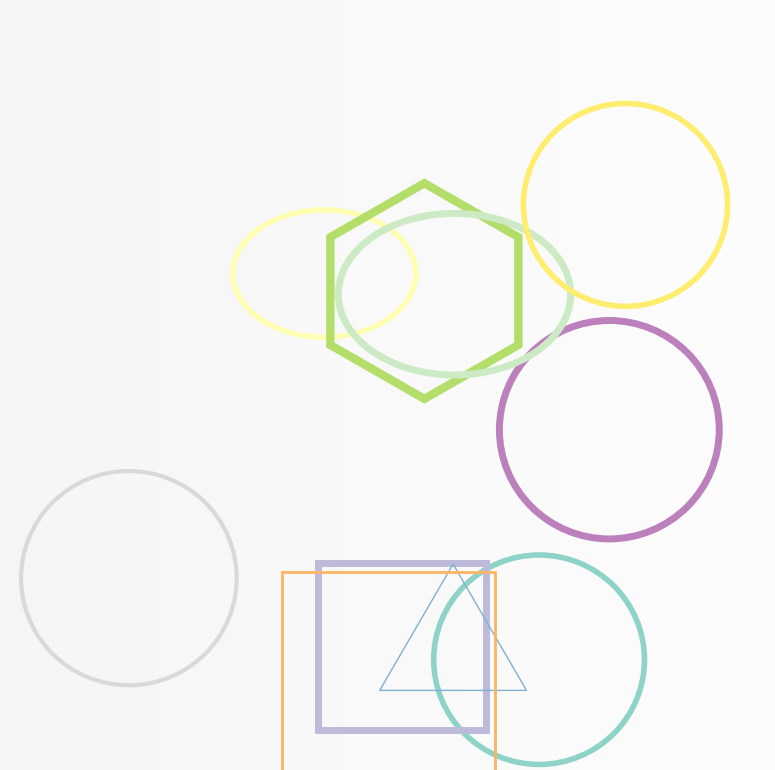[{"shape": "circle", "thickness": 2, "radius": 0.68, "center": [0.696, 0.143]}, {"shape": "oval", "thickness": 2, "radius": 0.59, "center": [0.418, 0.645]}, {"shape": "square", "thickness": 2.5, "radius": 0.54, "center": [0.519, 0.16]}, {"shape": "triangle", "thickness": 0.5, "radius": 0.55, "center": [0.585, 0.158]}, {"shape": "square", "thickness": 1, "radius": 0.69, "center": [0.501, 0.119]}, {"shape": "hexagon", "thickness": 3, "radius": 0.7, "center": [0.548, 0.622]}, {"shape": "circle", "thickness": 1.5, "radius": 0.7, "center": [0.166, 0.249]}, {"shape": "circle", "thickness": 2.5, "radius": 0.71, "center": [0.786, 0.442]}, {"shape": "oval", "thickness": 2.5, "radius": 0.75, "center": [0.586, 0.618]}, {"shape": "circle", "thickness": 2, "radius": 0.66, "center": [0.807, 0.734]}]